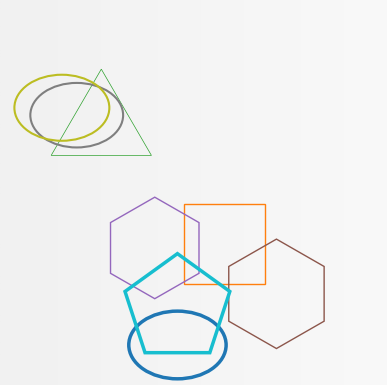[{"shape": "oval", "thickness": 2.5, "radius": 0.63, "center": [0.458, 0.104]}, {"shape": "square", "thickness": 1, "radius": 0.52, "center": [0.579, 0.366]}, {"shape": "triangle", "thickness": 0.5, "radius": 0.75, "center": [0.261, 0.671]}, {"shape": "hexagon", "thickness": 1, "radius": 0.66, "center": [0.399, 0.356]}, {"shape": "hexagon", "thickness": 1, "radius": 0.71, "center": [0.713, 0.237]}, {"shape": "oval", "thickness": 1.5, "radius": 0.6, "center": [0.198, 0.701]}, {"shape": "oval", "thickness": 1.5, "radius": 0.61, "center": [0.16, 0.72]}, {"shape": "pentagon", "thickness": 2.5, "radius": 0.71, "center": [0.458, 0.199]}]